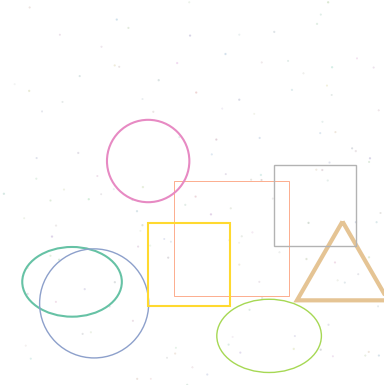[{"shape": "oval", "thickness": 1.5, "radius": 0.65, "center": [0.187, 0.268]}, {"shape": "square", "thickness": 0.5, "radius": 0.75, "center": [0.601, 0.381]}, {"shape": "circle", "thickness": 1, "radius": 0.71, "center": [0.245, 0.212]}, {"shape": "circle", "thickness": 1.5, "radius": 0.53, "center": [0.385, 0.582]}, {"shape": "oval", "thickness": 1, "radius": 0.68, "center": [0.699, 0.128]}, {"shape": "square", "thickness": 1.5, "radius": 0.54, "center": [0.49, 0.313]}, {"shape": "triangle", "thickness": 3, "radius": 0.68, "center": [0.89, 0.288]}, {"shape": "square", "thickness": 1, "radius": 0.53, "center": [0.818, 0.466]}]